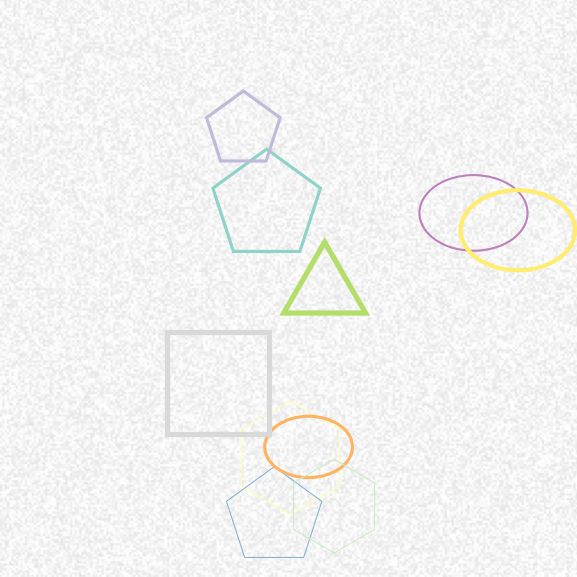[{"shape": "pentagon", "thickness": 1.5, "radius": 0.49, "center": [0.462, 0.643]}, {"shape": "hexagon", "thickness": 0.5, "radius": 0.49, "center": [0.503, 0.206]}, {"shape": "pentagon", "thickness": 1.5, "radius": 0.34, "center": [0.421, 0.775]}, {"shape": "pentagon", "thickness": 0.5, "radius": 0.43, "center": [0.475, 0.104]}, {"shape": "oval", "thickness": 1.5, "radius": 0.38, "center": [0.534, 0.225]}, {"shape": "triangle", "thickness": 2.5, "radius": 0.41, "center": [0.562, 0.498]}, {"shape": "square", "thickness": 2.5, "radius": 0.44, "center": [0.377, 0.336]}, {"shape": "oval", "thickness": 1, "radius": 0.47, "center": [0.82, 0.63]}, {"shape": "hexagon", "thickness": 0.5, "radius": 0.4, "center": [0.578, 0.123]}, {"shape": "oval", "thickness": 2, "radius": 0.5, "center": [0.897, 0.6]}]